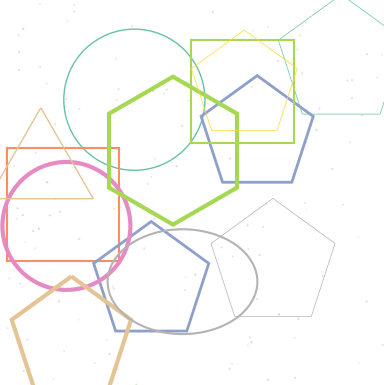[{"shape": "circle", "thickness": 1, "radius": 0.92, "center": [0.349, 0.741]}, {"shape": "pentagon", "thickness": 0.5, "radius": 0.86, "center": [0.886, 0.843]}, {"shape": "square", "thickness": 1.5, "radius": 0.73, "center": [0.163, 0.469]}, {"shape": "pentagon", "thickness": 2, "radius": 0.79, "center": [0.393, 0.267]}, {"shape": "pentagon", "thickness": 2, "radius": 0.77, "center": [0.668, 0.65]}, {"shape": "circle", "thickness": 3, "radius": 0.83, "center": [0.172, 0.413]}, {"shape": "hexagon", "thickness": 3, "radius": 0.96, "center": [0.449, 0.609]}, {"shape": "square", "thickness": 1.5, "radius": 0.67, "center": [0.63, 0.762]}, {"shape": "pentagon", "thickness": 0.5, "radius": 0.72, "center": [0.635, 0.777]}, {"shape": "triangle", "thickness": 1, "radius": 0.79, "center": [0.106, 0.563]}, {"shape": "pentagon", "thickness": 3, "radius": 0.81, "center": [0.185, 0.119]}, {"shape": "pentagon", "thickness": 0.5, "radius": 0.85, "center": [0.709, 0.315]}, {"shape": "oval", "thickness": 1.5, "radius": 0.97, "center": [0.474, 0.268]}]